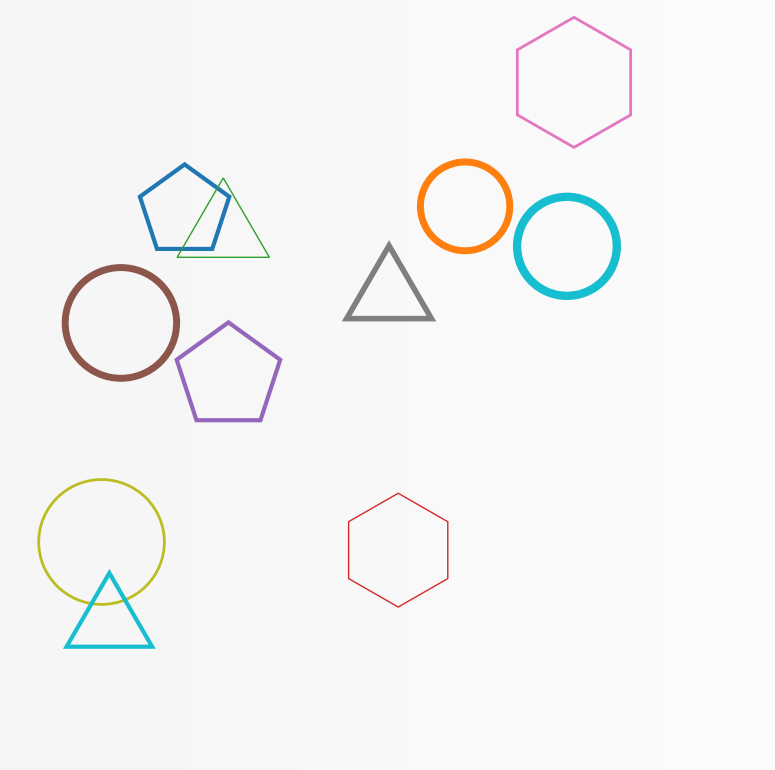[{"shape": "pentagon", "thickness": 1.5, "radius": 0.3, "center": [0.238, 0.726]}, {"shape": "circle", "thickness": 2.5, "radius": 0.29, "center": [0.6, 0.732]}, {"shape": "triangle", "thickness": 0.5, "radius": 0.34, "center": [0.288, 0.7]}, {"shape": "hexagon", "thickness": 0.5, "radius": 0.37, "center": [0.514, 0.286]}, {"shape": "pentagon", "thickness": 1.5, "radius": 0.35, "center": [0.295, 0.511]}, {"shape": "circle", "thickness": 2.5, "radius": 0.36, "center": [0.156, 0.581]}, {"shape": "hexagon", "thickness": 1, "radius": 0.42, "center": [0.741, 0.893]}, {"shape": "triangle", "thickness": 2, "radius": 0.32, "center": [0.502, 0.618]}, {"shape": "circle", "thickness": 1, "radius": 0.41, "center": [0.131, 0.296]}, {"shape": "triangle", "thickness": 1.5, "radius": 0.32, "center": [0.141, 0.192]}, {"shape": "circle", "thickness": 3, "radius": 0.32, "center": [0.732, 0.68]}]